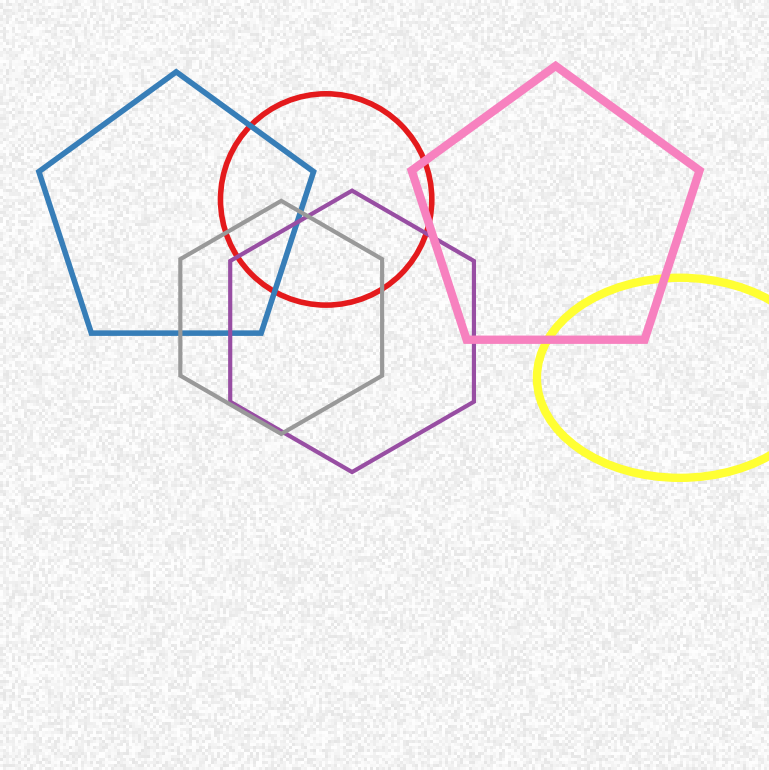[{"shape": "circle", "thickness": 2, "radius": 0.69, "center": [0.424, 0.741]}, {"shape": "pentagon", "thickness": 2, "radius": 0.94, "center": [0.229, 0.719]}, {"shape": "hexagon", "thickness": 1.5, "radius": 0.91, "center": [0.457, 0.57]}, {"shape": "oval", "thickness": 3, "radius": 0.93, "center": [0.883, 0.509]}, {"shape": "pentagon", "thickness": 3, "radius": 0.98, "center": [0.722, 0.718]}, {"shape": "hexagon", "thickness": 1.5, "radius": 0.76, "center": [0.365, 0.588]}]